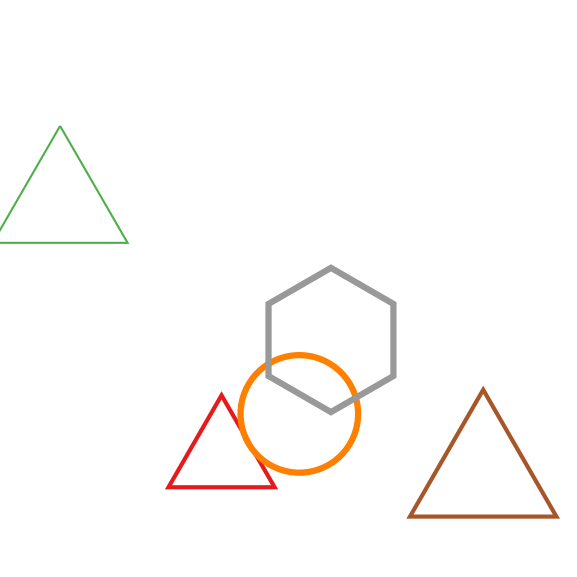[{"shape": "triangle", "thickness": 2, "radius": 0.53, "center": [0.384, 0.208]}, {"shape": "triangle", "thickness": 1, "radius": 0.67, "center": [0.104, 0.646]}, {"shape": "circle", "thickness": 3, "radius": 0.51, "center": [0.518, 0.282]}, {"shape": "triangle", "thickness": 2, "radius": 0.73, "center": [0.837, 0.178]}, {"shape": "hexagon", "thickness": 3, "radius": 0.62, "center": [0.573, 0.41]}]